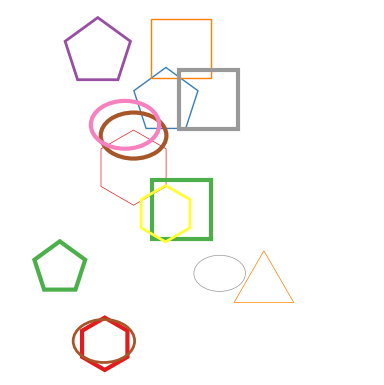[{"shape": "hexagon", "thickness": 3, "radius": 0.34, "center": [0.272, 0.107]}, {"shape": "hexagon", "thickness": 0.5, "radius": 0.49, "center": [0.347, 0.565]}, {"shape": "pentagon", "thickness": 1, "radius": 0.44, "center": [0.431, 0.737]}, {"shape": "square", "thickness": 3, "radius": 0.38, "center": [0.472, 0.456]}, {"shape": "pentagon", "thickness": 3, "radius": 0.35, "center": [0.155, 0.304]}, {"shape": "pentagon", "thickness": 2, "radius": 0.45, "center": [0.254, 0.865]}, {"shape": "square", "thickness": 1, "radius": 0.38, "center": [0.47, 0.873]}, {"shape": "triangle", "thickness": 0.5, "radius": 0.45, "center": [0.685, 0.259]}, {"shape": "hexagon", "thickness": 2, "radius": 0.37, "center": [0.43, 0.445]}, {"shape": "oval", "thickness": 3, "radius": 0.43, "center": [0.347, 0.648]}, {"shape": "oval", "thickness": 2, "radius": 0.4, "center": [0.27, 0.114]}, {"shape": "oval", "thickness": 3, "radius": 0.44, "center": [0.325, 0.676]}, {"shape": "oval", "thickness": 0.5, "radius": 0.34, "center": [0.571, 0.29]}, {"shape": "square", "thickness": 3, "radius": 0.38, "center": [0.542, 0.741]}]